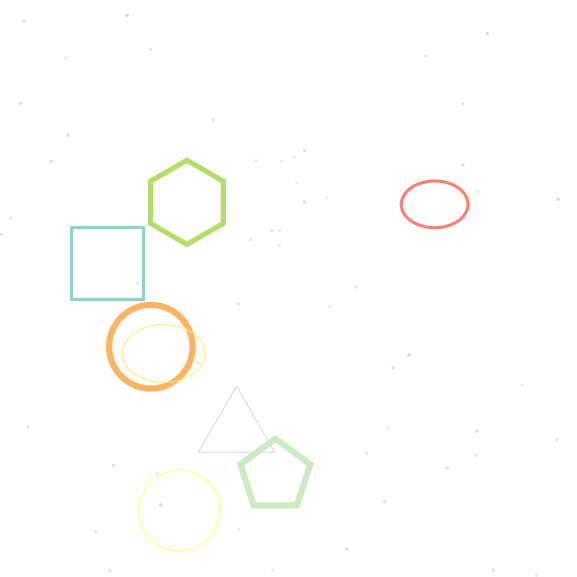[{"shape": "square", "thickness": 1.5, "radius": 0.31, "center": [0.185, 0.544]}, {"shape": "circle", "thickness": 1, "radius": 0.35, "center": [0.311, 0.115]}, {"shape": "oval", "thickness": 1.5, "radius": 0.29, "center": [0.753, 0.645]}, {"shape": "circle", "thickness": 3, "radius": 0.36, "center": [0.261, 0.399]}, {"shape": "hexagon", "thickness": 2.5, "radius": 0.36, "center": [0.324, 0.649]}, {"shape": "triangle", "thickness": 0.5, "radius": 0.38, "center": [0.41, 0.254]}, {"shape": "pentagon", "thickness": 3, "radius": 0.32, "center": [0.477, 0.175]}, {"shape": "oval", "thickness": 0.5, "radius": 0.36, "center": [0.283, 0.387]}]